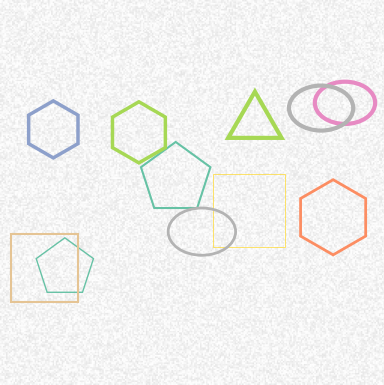[{"shape": "pentagon", "thickness": 1.5, "radius": 0.47, "center": [0.456, 0.536]}, {"shape": "pentagon", "thickness": 1, "radius": 0.39, "center": [0.168, 0.304]}, {"shape": "hexagon", "thickness": 2, "radius": 0.49, "center": [0.865, 0.436]}, {"shape": "hexagon", "thickness": 2.5, "radius": 0.37, "center": [0.138, 0.664]}, {"shape": "oval", "thickness": 3, "radius": 0.39, "center": [0.896, 0.733]}, {"shape": "hexagon", "thickness": 2.5, "radius": 0.4, "center": [0.361, 0.656]}, {"shape": "triangle", "thickness": 3, "radius": 0.4, "center": [0.662, 0.682]}, {"shape": "square", "thickness": 0.5, "radius": 0.47, "center": [0.647, 0.453]}, {"shape": "square", "thickness": 1.5, "radius": 0.44, "center": [0.115, 0.303]}, {"shape": "oval", "thickness": 3, "radius": 0.42, "center": [0.834, 0.719]}, {"shape": "oval", "thickness": 2, "radius": 0.44, "center": [0.524, 0.398]}]